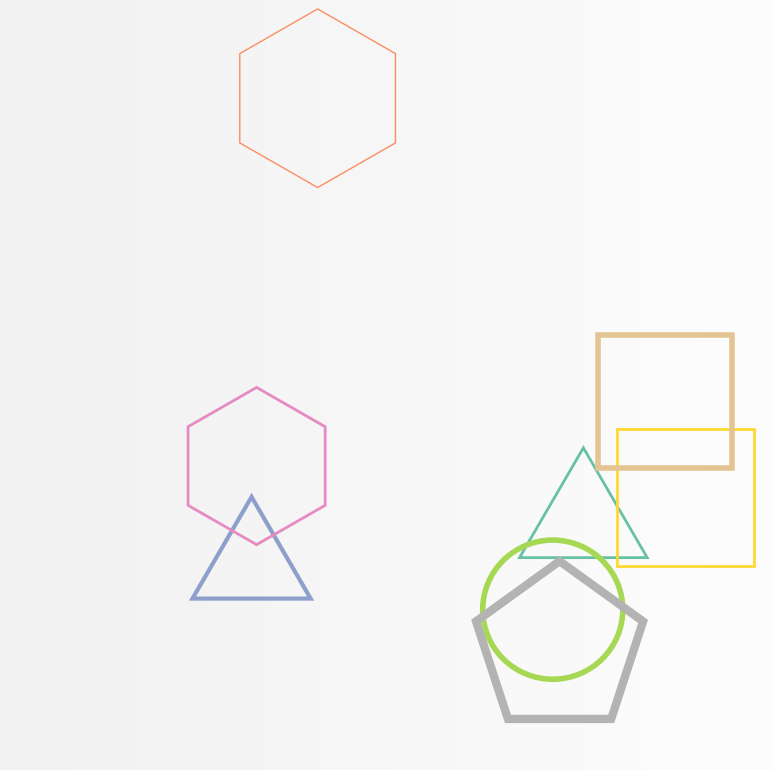[{"shape": "triangle", "thickness": 1, "radius": 0.48, "center": [0.753, 0.323]}, {"shape": "hexagon", "thickness": 0.5, "radius": 0.58, "center": [0.41, 0.872]}, {"shape": "triangle", "thickness": 1.5, "radius": 0.44, "center": [0.325, 0.267]}, {"shape": "hexagon", "thickness": 1, "radius": 0.51, "center": [0.331, 0.395]}, {"shape": "circle", "thickness": 2, "radius": 0.45, "center": [0.713, 0.208]}, {"shape": "square", "thickness": 1, "radius": 0.44, "center": [0.884, 0.354]}, {"shape": "square", "thickness": 2, "radius": 0.43, "center": [0.858, 0.479]}, {"shape": "pentagon", "thickness": 3, "radius": 0.57, "center": [0.722, 0.158]}]